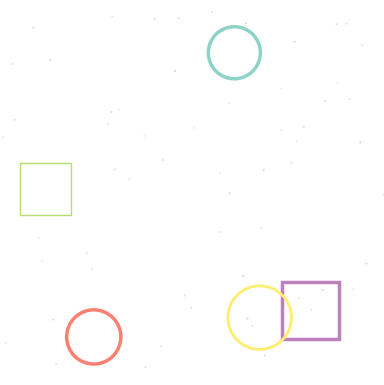[{"shape": "circle", "thickness": 2.5, "radius": 0.34, "center": [0.609, 0.863]}, {"shape": "circle", "thickness": 2.5, "radius": 0.35, "center": [0.244, 0.125]}, {"shape": "square", "thickness": 1, "radius": 0.34, "center": [0.119, 0.509]}, {"shape": "square", "thickness": 2.5, "radius": 0.37, "center": [0.807, 0.193]}, {"shape": "circle", "thickness": 2, "radius": 0.41, "center": [0.675, 0.175]}]